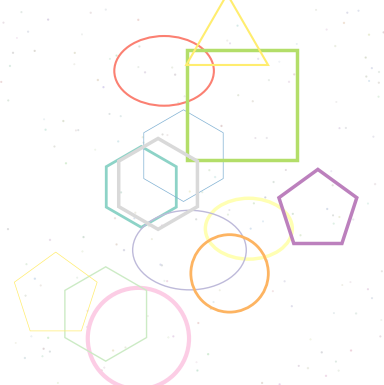[{"shape": "hexagon", "thickness": 2, "radius": 0.53, "center": [0.367, 0.515]}, {"shape": "oval", "thickness": 2.5, "radius": 0.56, "center": [0.646, 0.406]}, {"shape": "oval", "thickness": 1, "radius": 0.74, "center": [0.492, 0.35]}, {"shape": "oval", "thickness": 1.5, "radius": 0.65, "center": [0.426, 0.816]}, {"shape": "hexagon", "thickness": 0.5, "radius": 0.6, "center": [0.477, 0.596]}, {"shape": "circle", "thickness": 2, "radius": 0.5, "center": [0.596, 0.29]}, {"shape": "square", "thickness": 2.5, "radius": 0.72, "center": [0.629, 0.728]}, {"shape": "circle", "thickness": 3, "radius": 0.66, "center": [0.359, 0.121]}, {"shape": "hexagon", "thickness": 2.5, "radius": 0.59, "center": [0.411, 0.522]}, {"shape": "pentagon", "thickness": 2.5, "radius": 0.53, "center": [0.826, 0.454]}, {"shape": "hexagon", "thickness": 1, "radius": 0.61, "center": [0.275, 0.184]}, {"shape": "triangle", "thickness": 1.5, "radius": 0.61, "center": [0.59, 0.893]}, {"shape": "pentagon", "thickness": 0.5, "radius": 0.57, "center": [0.145, 0.232]}]